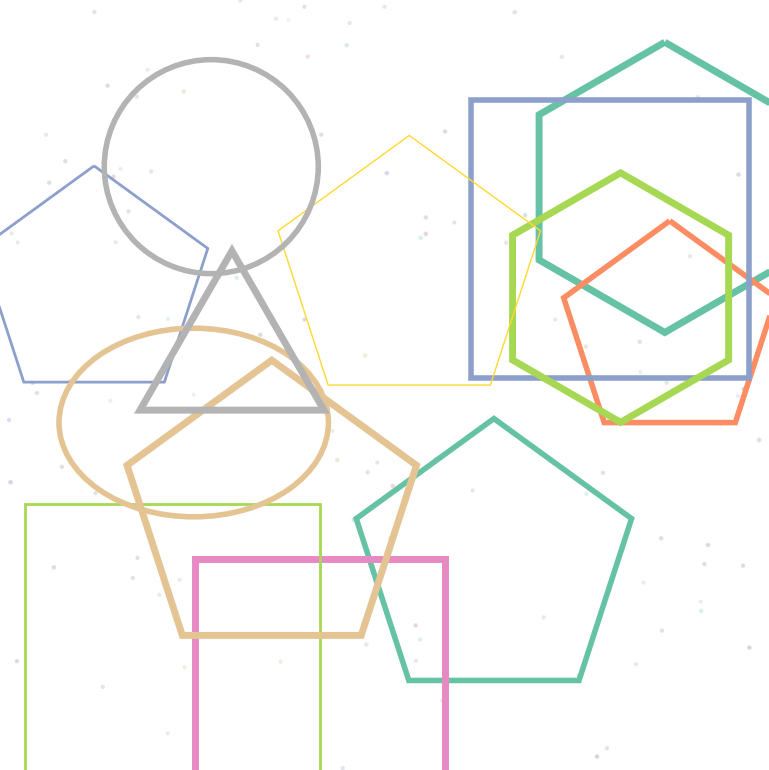[{"shape": "pentagon", "thickness": 2, "radius": 0.94, "center": [0.641, 0.268]}, {"shape": "hexagon", "thickness": 2.5, "radius": 0.94, "center": [0.863, 0.757]}, {"shape": "pentagon", "thickness": 2, "radius": 0.72, "center": [0.87, 0.568]}, {"shape": "square", "thickness": 2, "radius": 0.9, "center": [0.792, 0.69]}, {"shape": "pentagon", "thickness": 1, "radius": 0.78, "center": [0.122, 0.629]}, {"shape": "square", "thickness": 2.5, "radius": 0.81, "center": [0.416, 0.112]}, {"shape": "square", "thickness": 1, "radius": 0.96, "center": [0.224, 0.154]}, {"shape": "hexagon", "thickness": 2.5, "radius": 0.81, "center": [0.806, 0.614]}, {"shape": "pentagon", "thickness": 0.5, "radius": 0.9, "center": [0.532, 0.645]}, {"shape": "oval", "thickness": 2, "radius": 0.87, "center": [0.252, 0.451]}, {"shape": "pentagon", "thickness": 2.5, "radius": 0.99, "center": [0.353, 0.335]}, {"shape": "circle", "thickness": 2, "radius": 0.69, "center": [0.274, 0.784]}, {"shape": "triangle", "thickness": 2.5, "radius": 0.69, "center": [0.301, 0.536]}]